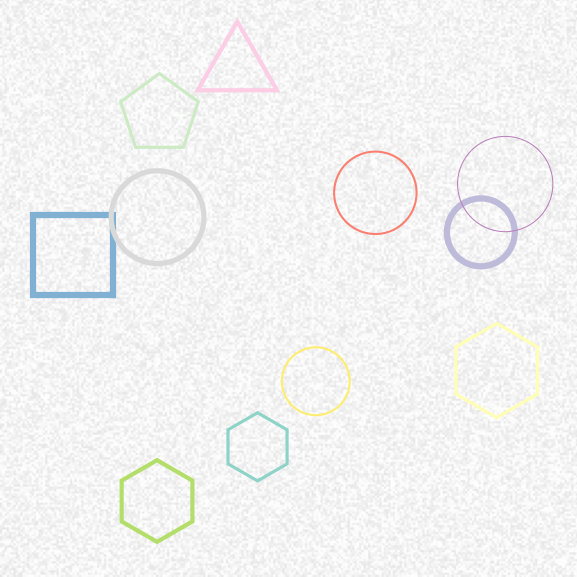[{"shape": "hexagon", "thickness": 1.5, "radius": 0.3, "center": [0.446, 0.225]}, {"shape": "hexagon", "thickness": 1.5, "radius": 0.41, "center": [0.86, 0.358]}, {"shape": "circle", "thickness": 3, "radius": 0.29, "center": [0.833, 0.597]}, {"shape": "circle", "thickness": 1, "radius": 0.36, "center": [0.65, 0.665]}, {"shape": "square", "thickness": 3, "radius": 0.35, "center": [0.126, 0.557]}, {"shape": "hexagon", "thickness": 2, "radius": 0.35, "center": [0.272, 0.132]}, {"shape": "triangle", "thickness": 2, "radius": 0.4, "center": [0.411, 0.882]}, {"shape": "circle", "thickness": 2.5, "radius": 0.4, "center": [0.273, 0.623]}, {"shape": "circle", "thickness": 0.5, "radius": 0.41, "center": [0.875, 0.68]}, {"shape": "pentagon", "thickness": 1.5, "radius": 0.35, "center": [0.276, 0.801]}, {"shape": "circle", "thickness": 1, "radius": 0.29, "center": [0.547, 0.339]}]